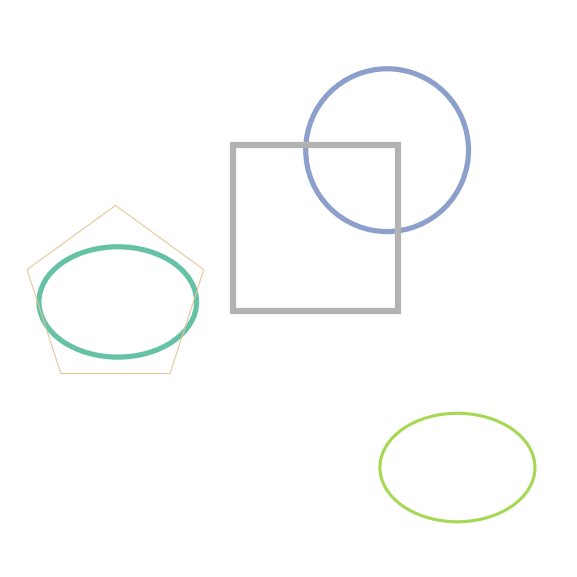[{"shape": "oval", "thickness": 2.5, "radius": 0.68, "center": [0.204, 0.476]}, {"shape": "circle", "thickness": 2.5, "radius": 0.7, "center": [0.67, 0.739]}, {"shape": "oval", "thickness": 1.5, "radius": 0.67, "center": [0.792, 0.19]}, {"shape": "pentagon", "thickness": 0.5, "radius": 0.8, "center": [0.2, 0.483]}, {"shape": "square", "thickness": 3, "radius": 0.72, "center": [0.546, 0.604]}]